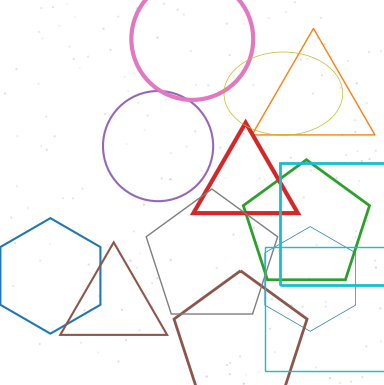[{"shape": "hexagon", "thickness": 1.5, "radius": 0.75, "center": [0.131, 0.283]}, {"shape": "hexagon", "thickness": 0.5, "radius": 0.68, "center": [0.806, 0.275]}, {"shape": "triangle", "thickness": 1, "radius": 0.92, "center": [0.814, 0.742]}, {"shape": "pentagon", "thickness": 2, "radius": 0.86, "center": [0.796, 0.413]}, {"shape": "triangle", "thickness": 3, "radius": 0.78, "center": [0.638, 0.525]}, {"shape": "circle", "thickness": 1.5, "radius": 0.72, "center": [0.411, 0.621]}, {"shape": "triangle", "thickness": 1.5, "radius": 0.8, "center": [0.295, 0.21]}, {"shape": "pentagon", "thickness": 2, "radius": 0.91, "center": [0.625, 0.115]}, {"shape": "circle", "thickness": 3, "radius": 0.79, "center": [0.499, 0.899]}, {"shape": "pentagon", "thickness": 1, "radius": 0.9, "center": [0.55, 0.33]}, {"shape": "oval", "thickness": 0.5, "radius": 0.77, "center": [0.736, 0.757]}, {"shape": "square", "thickness": 2, "radius": 0.79, "center": [0.885, 0.418]}, {"shape": "square", "thickness": 1, "radius": 0.81, "center": [0.85, 0.197]}]